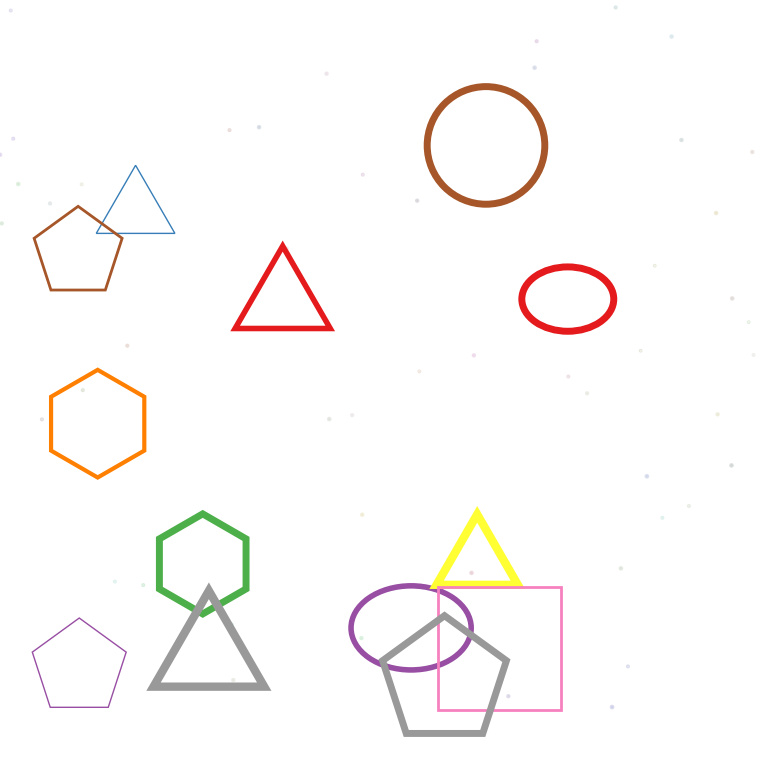[{"shape": "oval", "thickness": 2.5, "radius": 0.3, "center": [0.737, 0.612]}, {"shape": "triangle", "thickness": 2, "radius": 0.36, "center": [0.367, 0.609]}, {"shape": "triangle", "thickness": 0.5, "radius": 0.29, "center": [0.176, 0.726]}, {"shape": "hexagon", "thickness": 2.5, "radius": 0.32, "center": [0.263, 0.268]}, {"shape": "pentagon", "thickness": 0.5, "radius": 0.32, "center": [0.103, 0.133]}, {"shape": "oval", "thickness": 2, "radius": 0.39, "center": [0.534, 0.185]}, {"shape": "hexagon", "thickness": 1.5, "radius": 0.35, "center": [0.127, 0.45]}, {"shape": "triangle", "thickness": 3, "radius": 0.3, "center": [0.62, 0.271]}, {"shape": "pentagon", "thickness": 1, "radius": 0.3, "center": [0.101, 0.672]}, {"shape": "circle", "thickness": 2.5, "radius": 0.38, "center": [0.631, 0.811]}, {"shape": "square", "thickness": 1, "radius": 0.4, "center": [0.649, 0.158]}, {"shape": "triangle", "thickness": 3, "radius": 0.42, "center": [0.271, 0.15]}, {"shape": "pentagon", "thickness": 2.5, "radius": 0.42, "center": [0.577, 0.116]}]